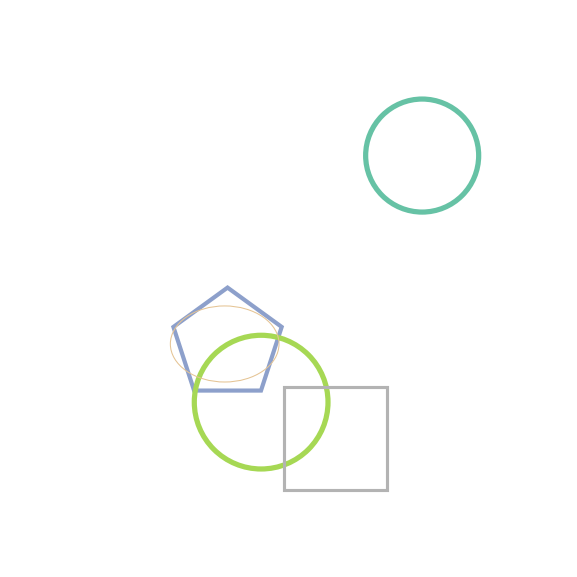[{"shape": "circle", "thickness": 2.5, "radius": 0.49, "center": [0.731, 0.73]}, {"shape": "pentagon", "thickness": 2, "radius": 0.49, "center": [0.394, 0.403]}, {"shape": "circle", "thickness": 2.5, "radius": 0.58, "center": [0.452, 0.303]}, {"shape": "oval", "thickness": 0.5, "radius": 0.47, "center": [0.389, 0.404]}, {"shape": "square", "thickness": 1.5, "radius": 0.45, "center": [0.581, 0.24]}]